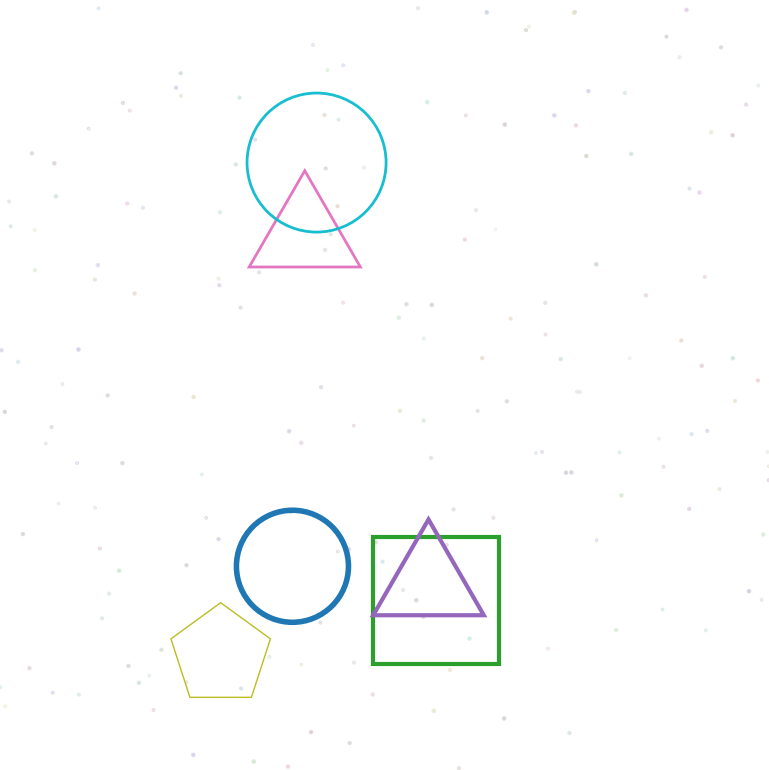[{"shape": "circle", "thickness": 2, "radius": 0.36, "center": [0.38, 0.265]}, {"shape": "square", "thickness": 1.5, "radius": 0.41, "center": [0.566, 0.22]}, {"shape": "triangle", "thickness": 1.5, "radius": 0.41, "center": [0.557, 0.242]}, {"shape": "triangle", "thickness": 1, "radius": 0.42, "center": [0.396, 0.695]}, {"shape": "pentagon", "thickness": 0.5, "radius": 0.34, "center": [0.287, 0.149]}, {"shape": "circle", "thickness": 1, "radius": 0.45, "center": [0.411, 0.789]}]